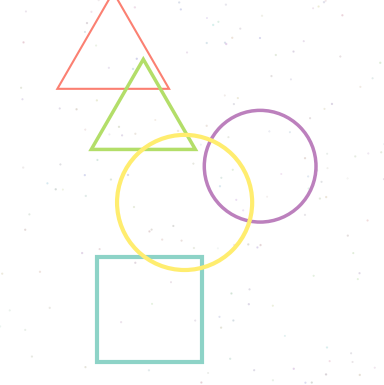[{"shape": "square", "thickness": 3, "radius": 0.68, "center": [0.389, 0.197]}, {"shape": "triangle", "thickness": 1.5, "radius": 0.84, "center": [0.294, 0.853]}, {"shape": "triangle", "thickness": 2.5, "radius": 0.78, "center": [0.372, 0.69]}, {"shape": "circle", "thickness": 2.5, "radius": 0.73, "center": [0.676, 0.568]}, {"shape": "circle", "thickness": 3, "radius": 0.88, "center": [0.479, 0.474]}]